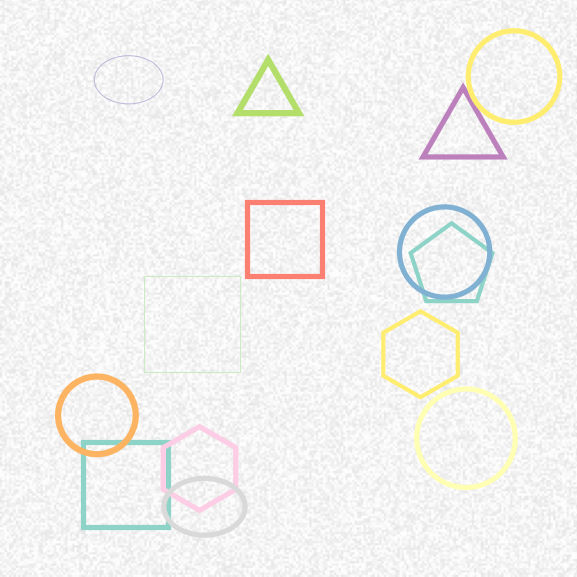[{"shape": "pentagon", "thickness": 2, "radius": 0.37, "center": [0.782, 0.538]}, {"shape": "square", "thickness": 2.5, "radius": 0.37, "center": [0.218, 0.16]}, {"shape": "circle", "thickness": 2.5, "radius": 0.43, "center": [0.807, 0.24]}, {"shape": "oval", "thickness": 0.5, "radius": 0.3, "center": [0.223, 0.861]}, {"shape": "square", "thickness": 2.5, "radius": 0.32, "center": [0.493, 0.585]}, {"shape": "circle", "thickness": 2.5, "radius": 0.39, "center": [0.77, 0.563]}, {"shape": "circle", "thickness": 3, "radius": 0.34, "center": [0.168, 0.28]}, {"shape": "triangle", "thickness": 3, "radius": 0.31, "center": [0.464, 0.834]}, {"shape": "hexagon", "thickness": 2.5, "radius": 0.36, "center": [0.345, 0.188]}, {"shape": "oval", "thickness": 2.5, "radius": 0.35, "center": [0.354, 0.122]}, {"shape": "triangle", "thickness": 2.5, "radius": 0.4, "center": [0.802, 0.767]}, {"shape": "square", "thickness": 0.5, "radius": 0.42, "center": [0.332, 0.439]}, {"shape": "hexagon", "thickness": 2, "radius": 0.37, "center": [0.728, 0.386]}, {"shape": "circle", "thickness": 2.5, "radius": 0.4, "center": [0.89, 0.867]}]